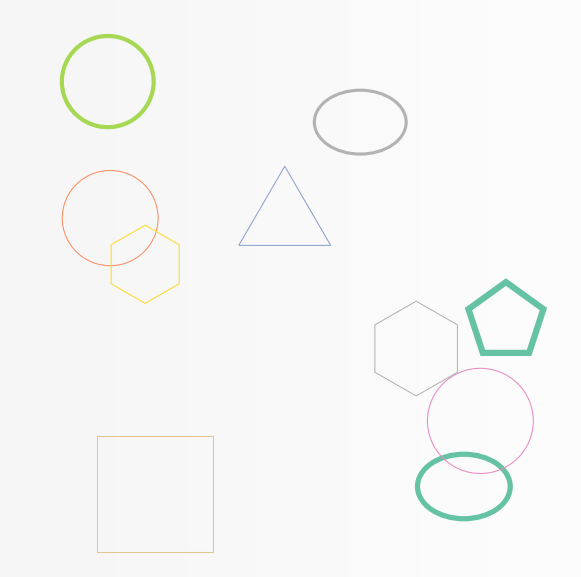[{"shape": "oval", "thickness": 2.5, "radius": 0.4, "center": [0.798, 0.157]}, {"shape": "pentagon", "thickness": 3, "radius": 0.34, "center": [0.87, 0.443]}, {"shape": "circle", "thickness": 0.5, "radius": 0.41, "center": [0.19, 0.622]}, {"shape": "triangle", "thickness": 0.5, "radius": 0.46, "center": [0.49, 0.62]}, {"shape": "circle", "thickness": 0.5, "radius": 0.46, "center": [0.826, 0.27]}, {"shape": "circle", "thickness": 2, "radius": 0.39, "center": [0.185, 0.858]}, {"shape": "hexagon", "thickness": 0.5, "radius": 0.34, "center": [0.25, 0.542]}, {"shape": "square", "thickness": 0.5, "radius": 0.5, "center": [0.267, 0.144]}, {"shape": "hexagon", "thickness": 0.5, "radius": 0.41, "center": [0.716, 0.396]}, {"shape": "oval", "thickness": 1.5, "radius": 0.4, "center": [0.62, 0.788]}]